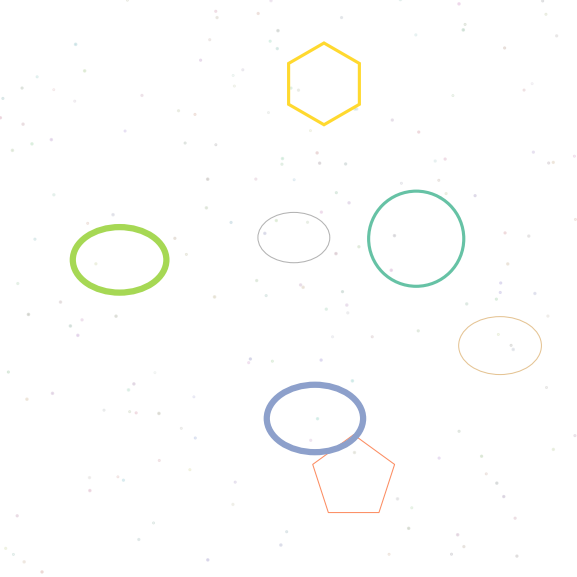[{"shape": "circle", "thickness": 1.5, "radius": 0.41, "center": [0.721, 0.586]}, {"shape": "pentagon", "thickness": 0.5, "radius": 0.37, "center": [0.612, 0.172]}, {"shape": "oval", "thickness": 3, "radius": 0.42, "center": [0.545, 0.275]}, {"shape": "oval", "thickness": 3, "radius": 0.41, "center": [0.207, 0.549]}, {"shape": "hexagon", "thickness": 1.5, "radius": 0.35, "center": [0.561, 0.854]}, {"shape": "oval", "thickness": 0.5, "radius": 0.36, "center": [0.866, 0.401]}, {"shape": "oval", "thickness": 0.5, "radius": 0.31, "center": [0.509, 0.588]}]